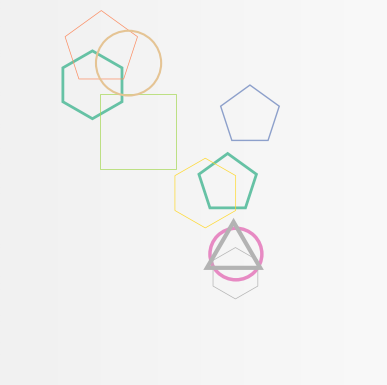[{"shape": "hexagon", "thickness": 2, "radius": 0.44, "center": [0.239, 0.78]}, {"shape": "pentagon", "thickness": 2, "radius": 0.39, "center": [0.588, 0.523]}, {"shape": "pentagon", "thickness": 0.5, "radius": 0.49, "center": [0.261, 0.874]}, {"shape": "pentagon", "thickness": 1, "radius": 0.4, "center": [0.645, 0.7]}, {"shape": "circle", "thickness": 2.5, "radius": 0.33, "center": [0.609, 0.34]}, {"shape": "square", "thickness": 0.5, "radius": 0.48, "center": [0.356, 0.658]}, {"shape": "hexagon", "thickness": 0.5, "radius": 0.45, "center": [0.53, 0.499]}, {"shape": "circle", "thickness": 1.5, "radius": 0.42, "center": [0.332, 0.836]}, {"shape": "triangle", "thickness": 3, "radius": 0.4, "center": [0.603, 0.344]}, {"shape": "hexagon", "thickness": 0.5, "radius": 0.33, "center": [0.608, 0.29]}]